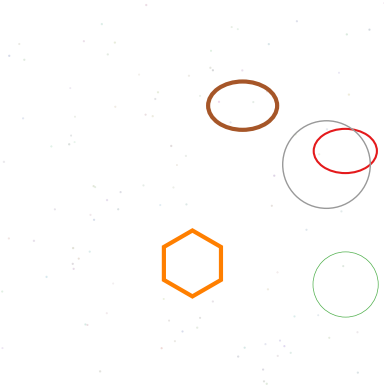[{"shape": "oval", "thickness": 1.5, "radius": 0.41, "center": [0.897, 0.608]}, {"shape": "circle", "thickness": 0.5, "radius": 0.42, "center": [0.898, 0.261]}, {"shape": "hexagon", "thickness": 3, "radius": 0.43, "center": [0.5, 0.316]}, {"shape": "oval", "thickness": 3, "radius": 0.45, "center": [0.63, 0.726]}, {"shape": "circle", "thickness": 1, "radius": 0.57, "center": [0.848, 0.573]}]